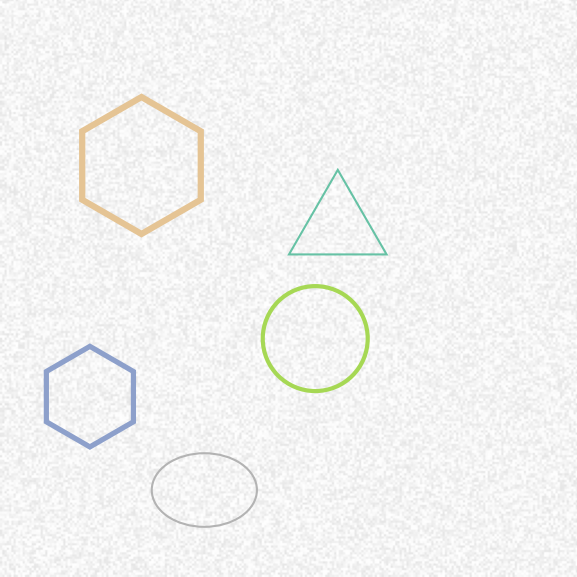[{"shape": "triangle", "thickness": 1, "radius": 0.49, "center": [0.585, 0.607]}, {"shape": "hexagon", "thickness": 2.5, "radius": 0.44, "center": [0.156, 0.312]}, {"shape": "circle", "thickness": 2, "radius": 0.45, "center": [0.546, 0.413]}, {"shape": "hexagon", "thickness": 3, "radius": 0.59, "center": [0.245, 0.713]}, {"shape": "oval", "thickness": 1, "radius": 0.46, "center": [0.354, 0.151]}]